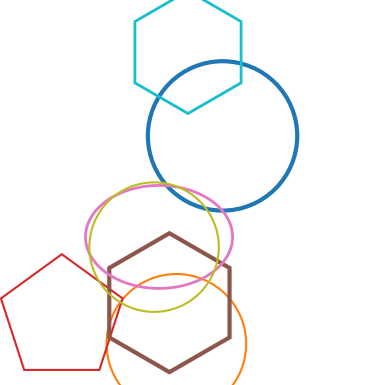[{"shape": "circle", "thickness": 3, "radius": 0.97, "center": [0.578, 0.647]}, {"shape": "circle", "thickness": 1.5, "radius": 0.91, "center": [0.458, 0.107]}, {"shape": "pentagon", "thickness": 1.5, "radius": 0.83, "center": [0.161, 0.174]}, {"shape": "hexagon", "thickness": 3, "radius": 0.9, "center": [0.44, 0.214]}, {"shape": "oval", "thickness": 2, "radius": 0.96, "center": [0.413, 0.385]}, {"shape": "circle", "thickness": 1.5, "radius": 0.84, "center": [0.4, 0.358]}, {"shape": "hexagon", "thickness": 2, "radius": 0.8, "center": [0.488, 0.864]}]